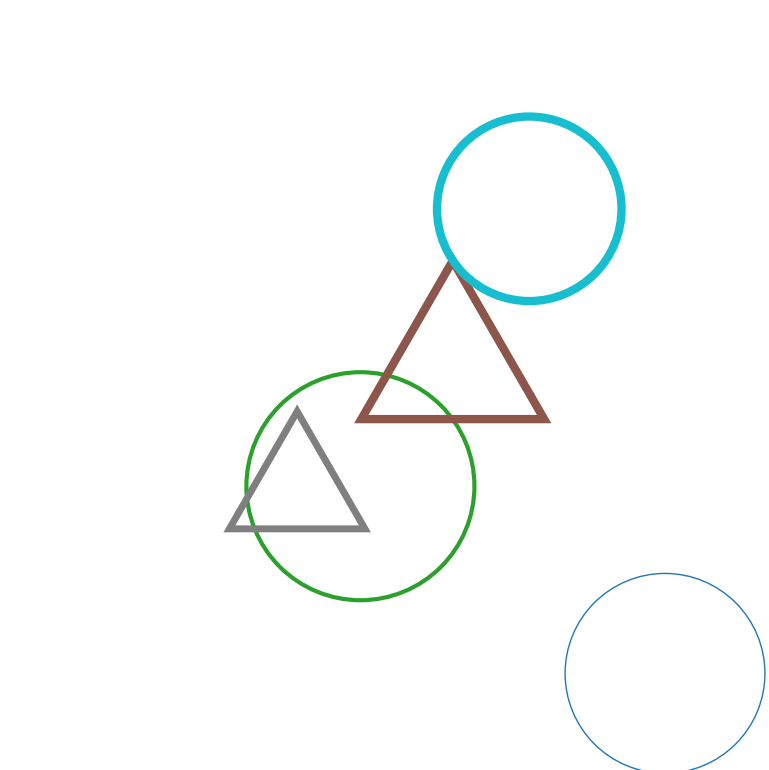[{"shape": "circle", "thickness": 0.5, "radius": 0.65, "center": [0.864, 0.126]}, {"shape": "circle", "thickness": 1.5, "radius": 0.74, "center": [0.468, 0.369]}, {"shape": "triangle", "thickness": 3, "radius": 0.69, "center": [0.588, 0.524]}, {"shape": "triangle", "thickness": 2.5, "radius": 0.51, "center": [0.386, 0.364]}, {"shape": "circle", "thickness": 3, "radius": 0.6, "center": [0.687, 0.729]}]